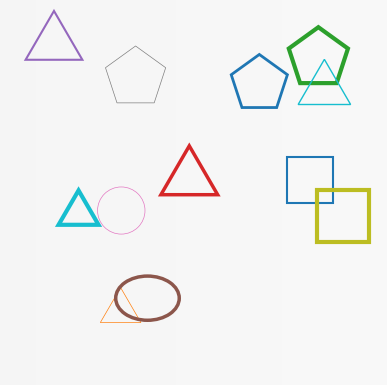[{"shape": "pentagon", "thickness": 2, "radius": 0.38, "center": [0.669, 0.782]}, {"shape": "square", "thickness": 1.5, "radius": 0.3, "center": [0.8, 0.533]}, {"shape": "triangle", "thickness": 0.5, "radius": 0.3, "center": [0.311, 0.192]}, {"shape": "pentagon", "thickness": 3, "radius": 0.4, "center": [0.822, 0.849]}, {"shape": "triangle", "thickness": 2.5, "radius": 0.42, "center": [0.488, 0.537]}, {"shape": "triangle", "thickness": 1.5, "radius": 0.42, "center": [0.139, 0.887]}, {"shape": "oval", "thickness": 2.5, "radius": 0.41, "center": [0.381, 0.226]}, {"shape": "circle", "thickness": 0.5, "radius": 0.31, "center": [0.313, 0.453]}, {"shape": "pentagon", "thickness": 0.5, "radius": 0.41, "center": [0.35, 0.799]}, {"shape": "square", "thickness": 3, "radius": 0.34, "center": [0.885, 0.439]}, {"shape": "triangle", "thickness": 1, "radius": 0.39, "center": [0.837, 0.768]}, {"shape": "triangle", "thickness": 3, "radius": 0.3, "center": [0.203, 0.446]}]